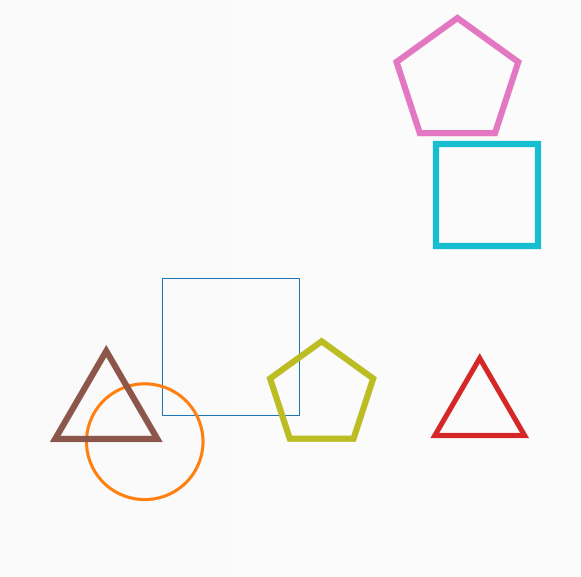[{"shape": "square", "thickness": 0.5, "radius": 0.59, "center": [0.396, 0.399]}, {"shape": "circle", "thickness": 1.5, "radius": 0.5, "center": [0.249, 0.234]}, {"shape": "triangle", "thickness": 2.5, "radius": 0.45, "center": [0.825, 0.29]}, {"shape": "triangle", "thickness": 3, "radius": 0.51, "center": [0.183, 0.29]}, {"shape": "pentagon", "thickness": 3, "radius": 0.55, "center": [0.787, 0.858]}, {"shape": "pentagon", "thickness": 3, "radius": 0.47, "center": [0.553, 0.315]}, {"shape": "square", "thickness": 3, "radius": 0.44, "center": [0.838, 0.661]}]